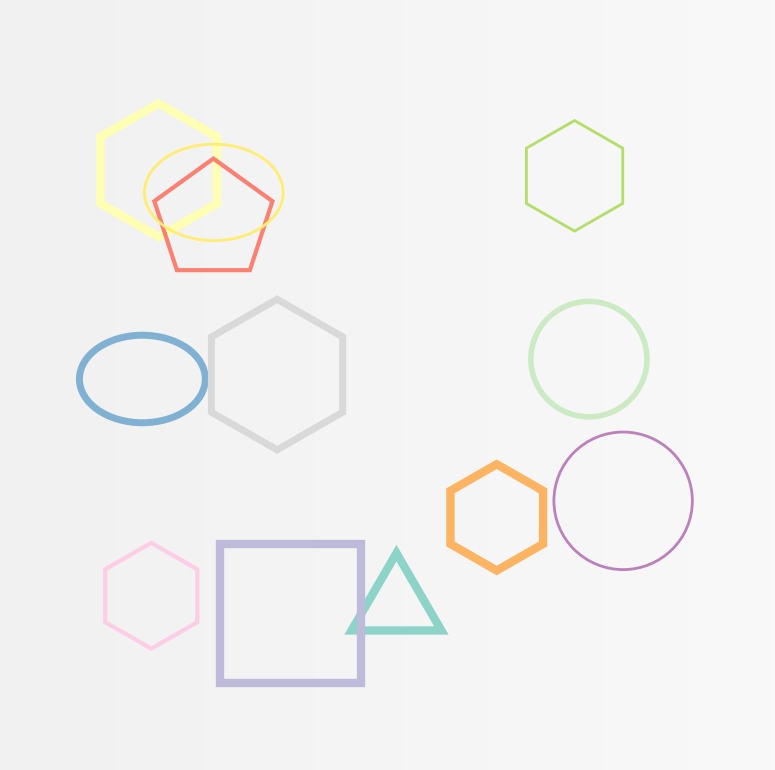[{"shape": "triangle", "thickness": 3, "radius": 0.33, "center": [0.512, 0.215]}, {"shape": "hexagon", "thickness": 3, "radius": 0.43, "center": [0.205, 0.779]}, {"shape": "square", "thickness": 3, "radius": 0.45, "center": [0.375, 0.203]}, {"shape": "pentagon", "thickness": 1.5, "radius": 0.4, "center": [0.275, 0.714]}, {"shape": "oval", "thickness": 2.5, "radius": 0.41, "center": [0.184, 0.508]}, {"shape": "hexagon", "thickness": 3, "radius": 0.35, "center": [0.641, 0.328]}, {"shape": "hexagon", "thickness": 1, "radius": 0.36, "center": [0.741, 0.772]}, {"shape": "hexagon", "thickness": 1.5, "radius": 0.34, "center": [0.195, 0.226]}, {"shape": "hexagon", "thickness": 2.5, "radius": 0.49, "center": [0.357, 0.514]}, {"shape": "circle", "thickness": 1, "radius": 0.45, "center": [0.804, 0.35]}, {"shape": "circle", "thickness": 2, "radius": 0.37, "center": [0.76, 0.534]}, {"shape": "oval", "thickness": 1, "radius": 0.45, "center": [0.276, 0.75]}]